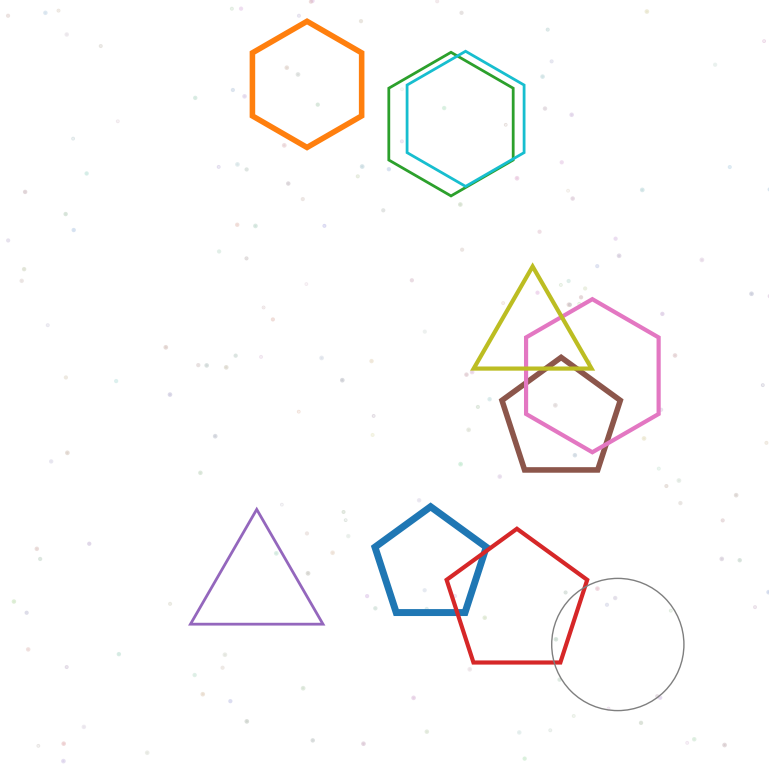[{"shape": "pentagon", "thickness": 2.5, "radius": 0.38, "center": [0.559, 0.266]}, {"shape": "hexagon", "thickness": 2, "radius": 0.41, "center": [0.399, 0.89]}, {"shape": "hexagon", "thickness": 1, "radius": 0.47, "center": [0.586, 0.839]}, {"shape": "pentagon", "thickness": 1.5, "radius": 0.48, "center": [0.671, 0.217]}, {"shape": "triangle", "thickness": 1, "radius": 0.5, "center": [0.333, 0.239]}, {"shape": "pentagon", "thickness": 2, "radius": 0.4, "center": [0.729, 0.455]}, {"shape": "hexagon", "thickness": 1.5, "radius": 0.5, "center": [0.769, 0.512]}, {"shape": "circle", "thickness": 0.5, "radius": 0.43, "center": [0.802, 0.163]}, {"shape": "triangle", "thickness": 1.5, "radius": 0.44, "center": [0.692, 0.566]}, {"shape": "hexagon", "thickness": 1, "radius": 0.44, "center": [0.605, 0.846]}]